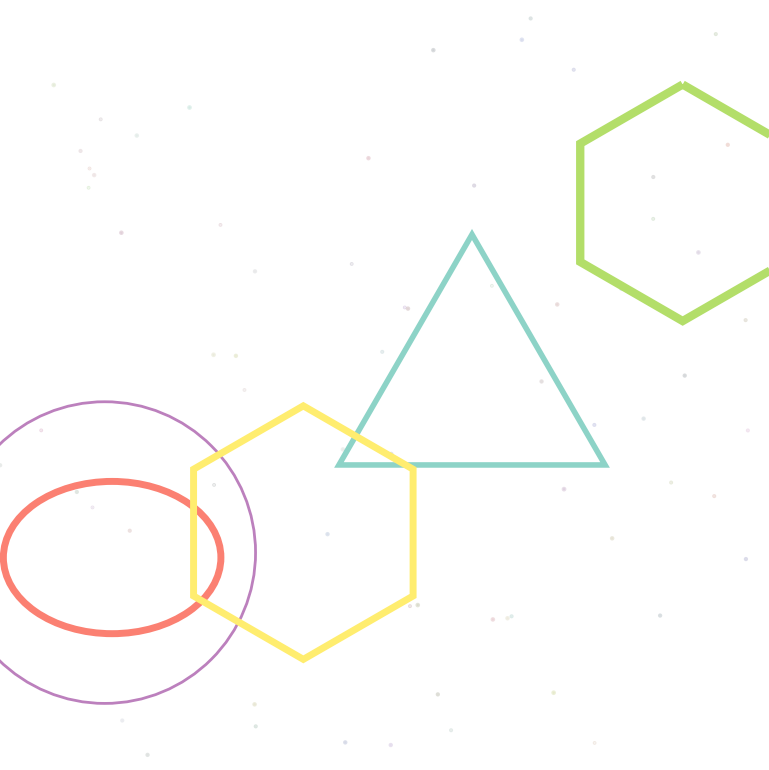[{"shape": "triangle", "thickness": 2, "radius": 1.0, "center": [0.613, 0.496]}, {"shape": "oval", "thickness": 2.5, "radius": 0.71, "center": [0.146, 0.276]}, {"shape": "hexagon", "thickness": 3, "radius": 0.77, "center": [0.887, 0.737]}, {"shape": "circle", "thickness": 1, "radius": 0.98, "center": [0.136, 0.282]}, {"shape": "hexagon", "thickness": 2.5, "radius": 0.82, "center": [0.394, 0.308]}]